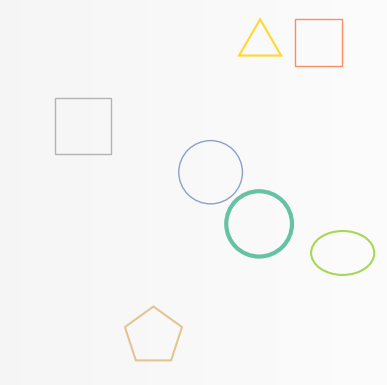[{"shape": "circle", "thickness": 3, "radius": 0.42, "center": [0.669, 0.418]}, {"shape": "square", "thickness": 1, "radius": 0.31, "center": [0.822, 0.89]}, {"shape": "circle", "thickness": 1, "radius": 0.41, "center": [0.544, 0.553]}, {"shape": "oval", "thickness": 1.5, "radius": 0.41, "center": [0.884, 0.343]}, {"shape": "triangle", "thickness": 1.5, "radius": 0.31, "center": [0.671, 0.887]}, {"shape": "pentagon", "thickness": 1.5, "radius": 0.39, "center": [0.396, 0.127]}, {"shape": "square", "thickness": 1, "radius": 0.36, "center": [0.215, 0.673]}]